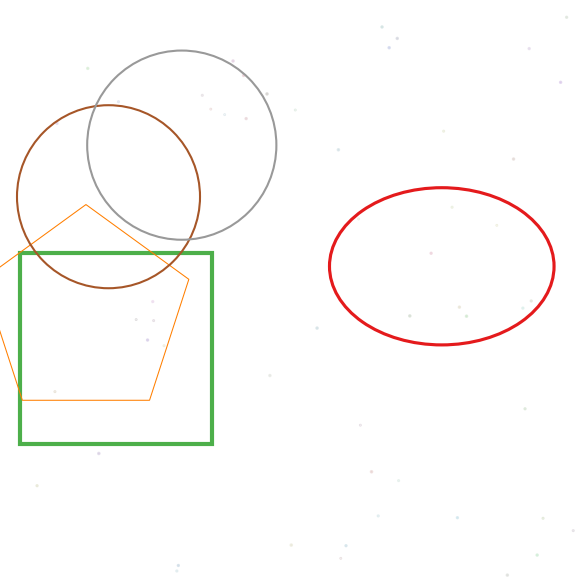[{"shape": "oval", "thickness": 1.5, "radius": 0.97, "center": [0.765, 0.538]}, {"shape": "square", "thickness": 2, "radius": 0.83, "center": [0.201, 0.396]}, {"shape": "pentagon", "thickness": 0.5, "radius": 0.94, "center": [0.149, 0.458]}, {"shape": "circle", "thickness": 1, "radius": 0.79, "center": [0.188, 0.658]}, {"shape": "circle", "thickness": 1, "radius": 0.82, "center": [0.315, 0.748]}]